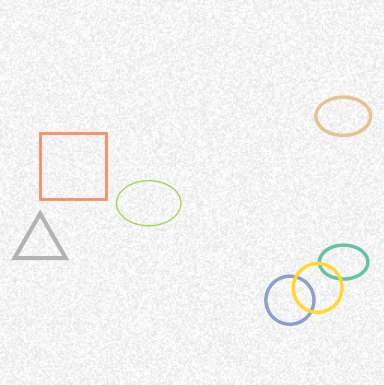[{"shape": "oval", "thickness": 2.5, "radius": 0.31, "center": [0.893, 0.319]}, {"shape": "square", "thickness": 2, "radius": 0.43, "center": [0.19, 0.568]}, {"shape": "circle", "thickness": 2.5, "radius": 0.31, "center": [0.753, 0.22]}, {"shape": "oval", "thickness": 1, "radius": 0.42, "center": [0.386, 0.472]}, {"shape": "circle", "thickness": 2.5, "radius": 0.32, "center": [0.825, 0.252]}, {"shape": "oval", "thickness": 2.5, "radius": 0.36, "center": [0.892, 0.698]}, {"shape": "triangle", "thickness": 3, "radius": 0.38, "center": [0.104, 0.368]}]